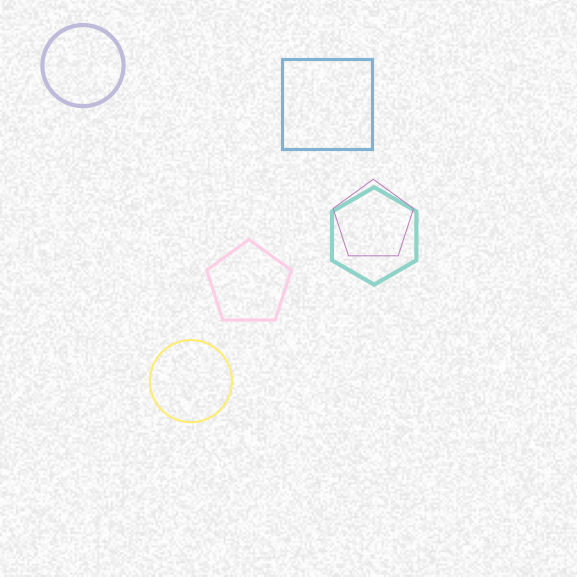[{"shape": "hexagon", "thickness": 2, "radius": 0.42, "center": [0.648, 0.591]}, {"shape": "circle", "thickness": 2, "radius": 0.35, "center": [0.144, 0.886]}, {"shape": "square", "thickness": 1.5, "radius": 0.39, "center": [0.565, 0.819]}, {"shape": "pentagon", "thickness": 1.5, "radius": 0.39, "center": [0.431, 0.507]}, {"shape": "pentagon", "thickness": 0.5, "radius": 0.37, "center": [0.646, 0.615]}, {"shape": "circle", "thickness": 1, "radius": 0.36, "center": [0.331, 0.339]}]